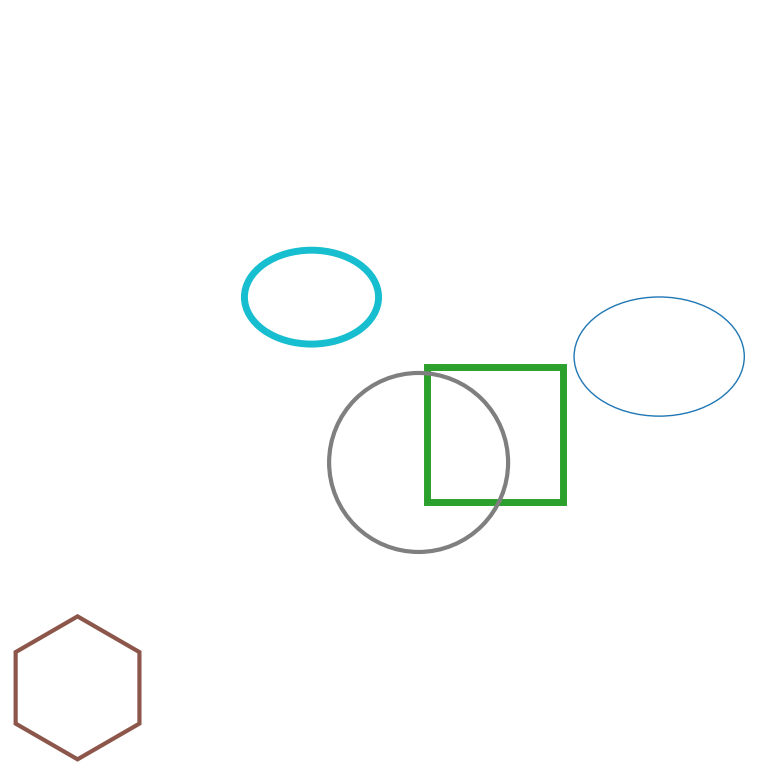[{"shape": "oval", "thickness": 0.5, "radius": 0.55, "center": [0.856, 0.537]}, {"shape": "square", "thickness": 2.5, "radius": 0.44, "center": [0.643, 0.436]}, {"shape": "hexagon", "thickness": 1.5, "radius": 0.46, "center": [0.101, 0.107]}, {"shape": "circle", "thickness": 1.5, "radius": 0.58, "center": [0.544, 0.399]}, {"shape": "oval", "thickness": 2.5, "radius": 0.44, "center": [0.405, 0.614]}]